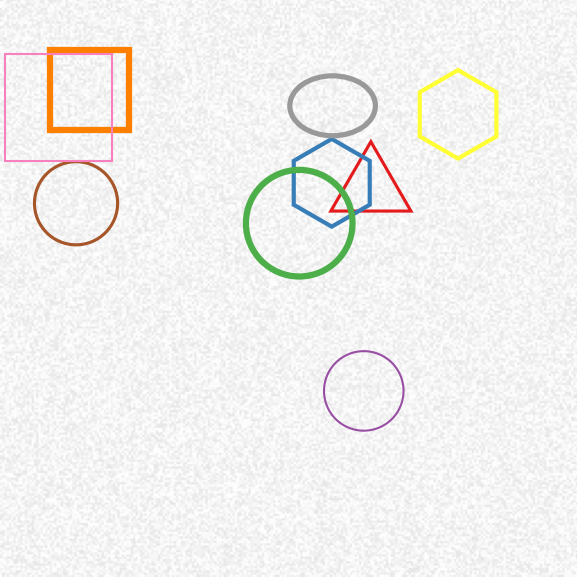[{"shape": "triangle", "thickness": 1.5, "radius": 0.4, "center": [0.642, 0.674]}, {"shape": "hexagon", "thickness": 2, "radius": 0.38, "center": [0.574, 0.683]}, {"shape": "circle", "thickness": 3, "radius": 0.46, "center": [0.518, 0.613]}, {"shape": "circle", "thickness": 1, "radius": 0.34, "center": [0.63, 0.322]}, {"shape": "square", "thickness": 3, "radius": 0.34, "center": [0.155, 0.843]}, {"shape": "hexagon", "thickness": 2, "radius": 0.38, "center": [0.793, 0.801]}, {"shape": "circle", "thickness": 1.5, "radius": 0.36, "center": [0.132, 0.647]}, {"shape": "square", "thickness": 1, "radius": 0.46, "center": [0.102, 0.814]}, {"shape": "oval", "thickness": 2.5, "radius": 0.37, "center": [0.576, 0.816]}]